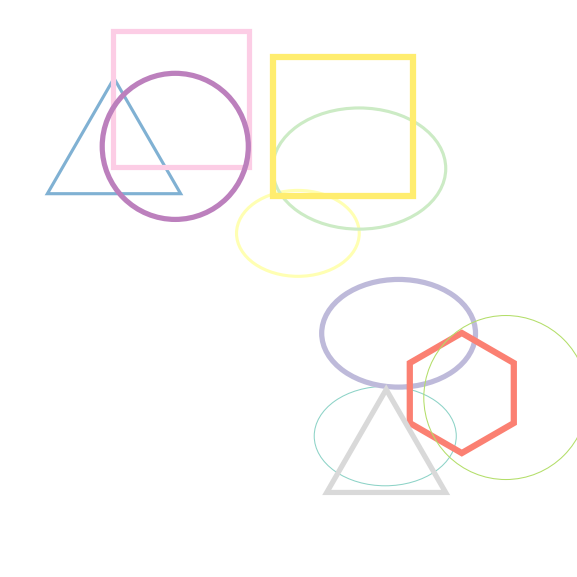[{"shape": "oval", "thickness": 0.5, "radius": 0.61, "center": [0.667, 0.244]}, {"shape": "oval", "thickness": 1.5, "radius": 0.53, "center": [0.516, 0.595]}, {"shape": "oval", "thickness": 2.5, "radius": 0.67, "center": [0.69, 0.422]}, {"shape": "hexagon", "thickness": 3, "radius": 0.52, "center": [0.8, 0.319]}, {"shape": "triangle", "thickness": 1.5, "radius": 0.67, "center": [0.197, 0.73]}, {"shape": "circle", "thickness": 0.5, "radius": 0.71, "center": [0.876, 0.311]}, {"shape": "square", "thickness": 2.5, "radius": 0.59, "center": [0.313, 0.827]}, {"shape": "triangle", "thickness": 2.5, "radius": 0.59, "center": [0.669, 0.206]}, {"shape": "circle", "thickness": 2.5, "radius": 0.63, "center": [0.303, 0.746]}, {"shape": "oval", "thickness": 1.5, "radius": 0.75, "center": [0.622, 0.707]}, {"shape": "square", "thickness": 3, "radius": 0.6, "center": [0.594, 0.78]}]